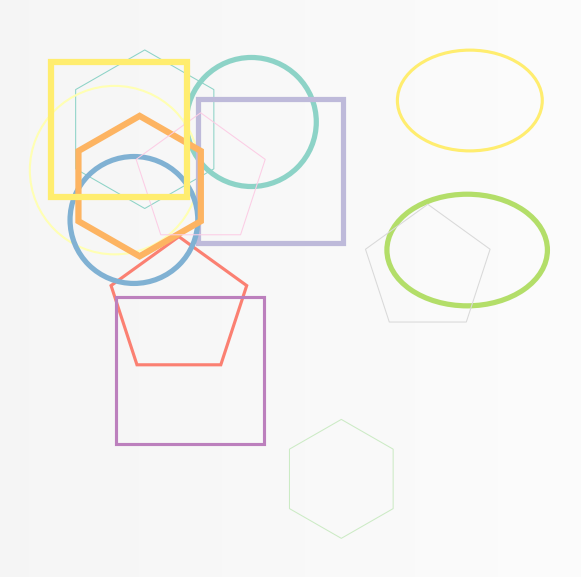[{"shape": "hexagon", "thickness": 0.5, "radius": 0.69, "center": [0.249, 0.775]}, {"shape": "circle", "thickness": 2.5, "radius": 0.56, "center": [0.432, 0.788]}, {"shape": "circle", "thickness": 1, "radius": 0.73, "center": [0.197, 0.705]}, {"shape": "square", "thickness": 2.5, "radius": 0.62, "center": [0.465, 0.703]}, {"shape": "pentagon", "thickness": 1.5, "radius": 0.61, "center": [0.308, 0.467]}, {"shape": "circle", "thickness": 2.5, "radius": 0.55, "center": [0.23, 0.618]}, {"shape": "hexagon", "thickness": 3, "radius": 0.61, "center": [0.24, 0.677]}, {"shape": "oval", "thickness": 2.5, "radius": 0.69, "center": [0.804, 0.566]}, {"shape": "pentagon", "thickness": 0.5, "radius": 0.58, "center": [0.345, 0.687]}, {"shape": "pentagon", "thickness": 0.5, "radius": 0.56, "center": [0.736, 0.533]}, {"shape": "square", "thickness": 1.5, "radius": 0.64, "center": [0.327, 0.358]}, {"shape": "hexagon", "thickness": 0.5, "radius": 0.51, "center": [0.587, 0.17]}, {"shape": "oval", "thickness": 1.5, "radius": 0.62, "center": [0.808, 0.825]}, {"shape": "square", "thickness": 3, "radius": 0.59, "center": [0.205, 0.775]}]